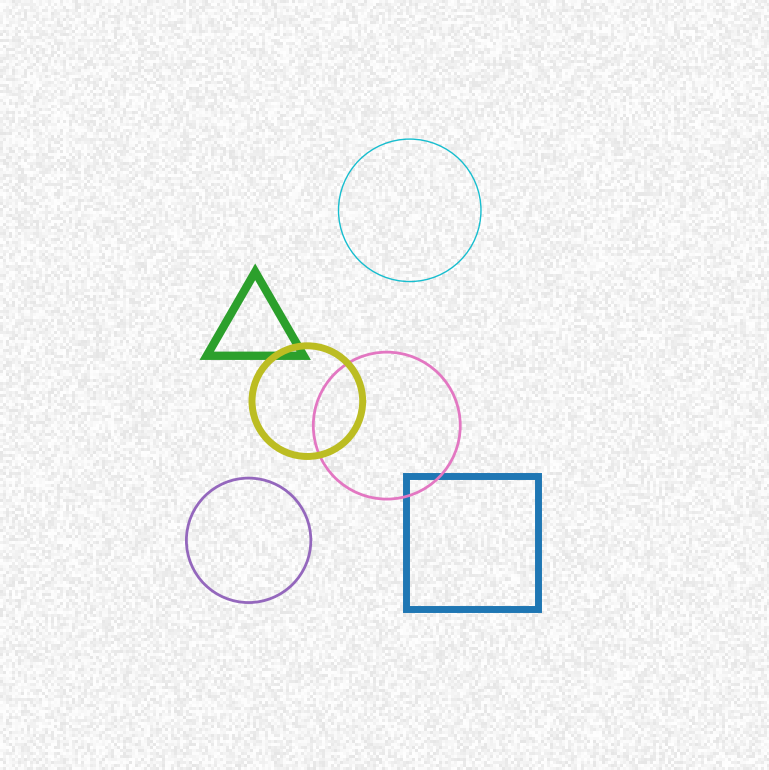[{"shape": "square", "thickness": 2.5, "radius": 0.43, "center": [0.613, 0.295]}, {"shape": "triangle", "thickness": 3, "radius": 0.36, "center": [0.331, 0.574]}, {"shape": "circle", "thickness": 1, "radius": 0.4, "center": [0.323, 0.298]}, {"shape": "circle", "thickness": 1, "radius": 0.48, "center": [0.502, 0.447]}, {"shape": "circle", "thickness": 2.5, "radius": 0.36, "center": [0.399, 0.479]}, {"shape": "circle", "thickness": 0.5, "radius": 0.46, "center": [0.532, 0.727]}]